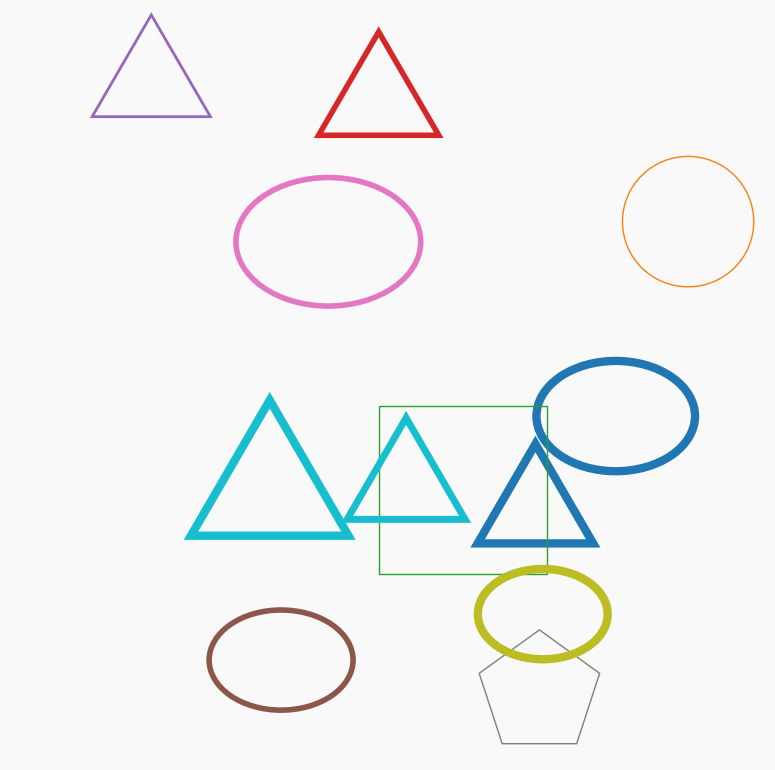[{"shape": "triangle", "thickness": 3, "radius": 0.43, "center": [0.691, 0.337]}, {"shape": "oval", "thickness": 3, "radius": 0.51, "center": [0.794, 0.46]}, {"shape": "circle", "thickness": 0.5, "radius": 0.42, "center": [0.888, 0.712]}, {"shape": "square", "thickness": 0.5, "radius": 0.54, "center": [0.597, 0.364]}, {"shape": "triangle", "thickness": 2, "radius": 0.45, "center": [0.489, 0.869]}, {"shape": "triangle", "thickness": 1, "radius": 0.44, "center": [0.195, 0.893]}, {"shape": "oval", "thickness": 2, "radius": 0.46, "center": [0.363, 0.143]}, {"shape": "oval", "thickness": 2, "radius": 0.6, "center": [0.424, 0.686]}, {"shape": "pentagon", "thickness": 0.5, "radius": 0.41, "center": [0.696, 0.1]}, {"shape": "oval", "thickness": 3, "radius": 0.42, "center": [0.7, 0.202]}, {"shape": "triangle", "thickness": 2.5, "radius": 0.44, "center": [0.524, 0.369]}, {"shape": "triangle", "thickness": 3, "radius": 0.59, "center": [0.348, 0.363]}]